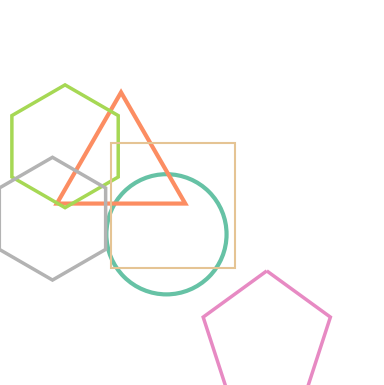[{"shape": "circle", "thickness": 3, "radius": 0.78, "center": [0.432, 0.391]}, {"shape": "triangle", "thickness": 3, "radius": 0.96, "center": [0.314, 0.568]}, {"shape": "pentagon", "thickness": 2.5, "radius": 0.87, "center": [0.693, 0.123]}, {"shape": "hexagon", "thickness": 2.5, "radius": 0.8, "center": [0.169, 0.62]}, {"shape": "square", "thickness": 1.5, "radius": 0.81, "center": [0.449, 0.466]}, {"shape": "hexagon", "thickness": 2.5, "radius": 0.8, "center": [0.136, 0.432]}]